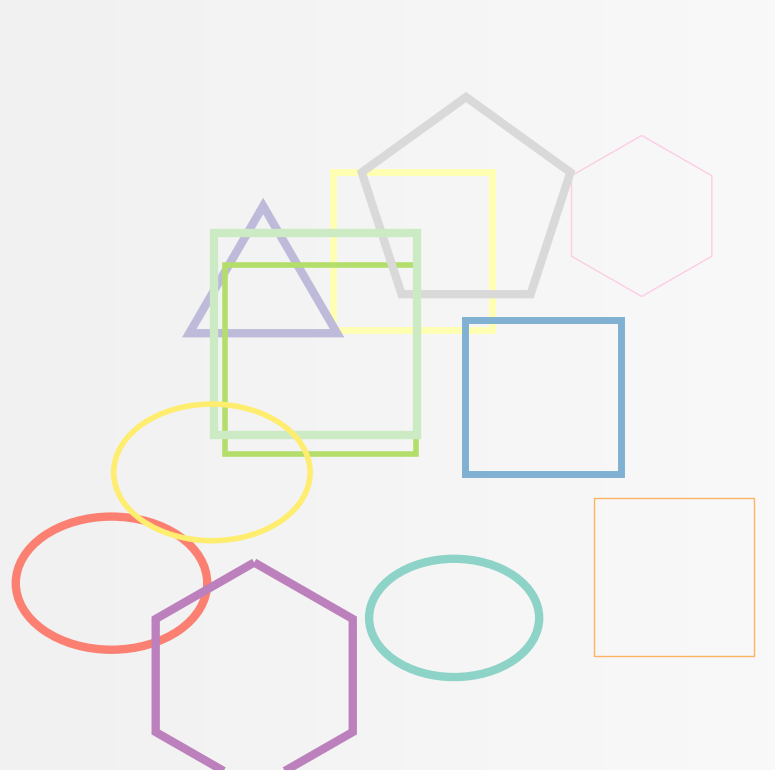[{"shape": "oval", "thickness": 3, "radius": 0.55, "center": [0.586, 0.198]}, {"shape": "square", "thickness": 2.5, "radius": 0.51, "center": [0.532, 0.674]}, {"shape": "triangle", "thickness": 3, "radius": 0.55, "center": [0.34, 0.622]}, {"shape": "oval", "thickness": 3, "radius": 0.62, "center": [0.144, 0.243]}, {"shape": "square", "thickness": 2.5, "radius": 0.5, "center": [0.701, 0.485]}, {"shape": "square", "thickness": 0.5, "radius": 0.51, "center": [0.87, 0.25]}, {"shape": "square", "thickness": 2, "radius": 0.62, "center": [0.414, 0.533]}, {"shape": "hexagon", "thickness": 0.5, "radius": 0.52, "center": [0.828, 0.719]}, {"shape": "pentagon", "thickness": 3, "radius": 0.71, "center": [0.601, 0.732]}, {"shape": "hexagon", "thickness": 3, "radius": 0.73, "center": [0.328, 0.123]}, {"shape": "square", "thickness": 3, "radius": 0.66, "center": [0.407, 0.566]}, {"shape": "oval", "thickness": 2, "radius": 0.63, "center": [0.273, 0.387]}]